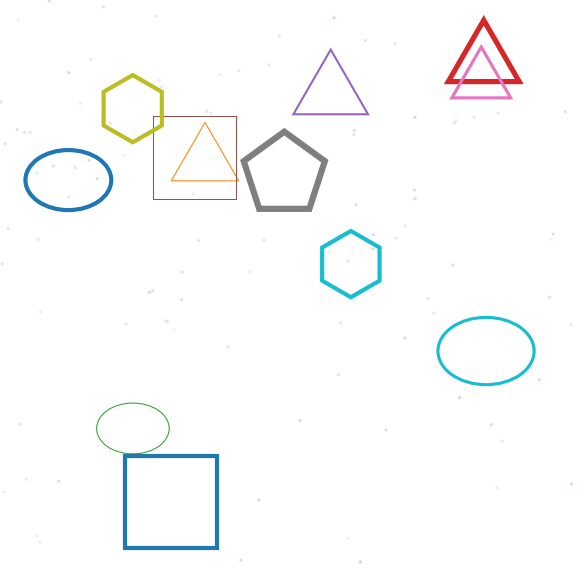[{"shape": "square", "thickness": 2, "radius": 0.4, "center": [0.296, 0.129]}, {"shape": "oval", "thickness": 2, "radius": 0.37, "center": [0.118, 0.687]}, {"shape": "triangle", "thickness": 0.5, "radius": 0.34, "center": [0.355, 0.72]}, {"shape": "oval", "thickness": 0.5, "radius": 0.31, "center": [0.23, 0.257]}, {"shape": "triangle", "thickness": 2.5, "radius": 0.35, "center": [0.838, 0.893]}, {"shape": "triangle", "thickness": 1, "radius": 0.37, "center": [0.573, 0.839]}, {"shape": "square", "thickness": 0.5, "radius": 0.36, "center": [0.337, 0.726]}, {"shape": "triangle", "thickness": 1.5, "radius": 0.29, "center": [0.833, 0.859]}, {"shape": "pentagon", "thickness": 3, "radius": 0.37, "center": [0.492, 0.697]}, {"shape": "hexagon", "thickness": 2, "radius": 0.29, "center": [0.23, 0.811]}, {"shape": "hexagon", "thickness": 2, "radius": 0.29, "center": [0.608, 0.542]}, {"shape": "oval", "thickness": 1.5, "radius": 0.42, "center": [0.842, 0.391]}]